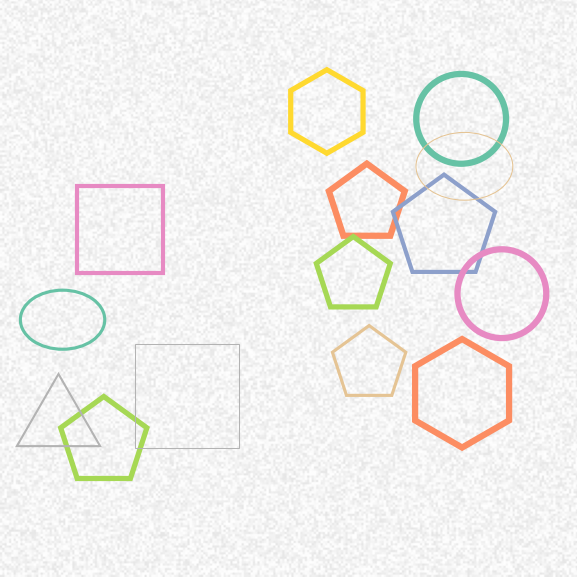[{"shape": "oval", "thickness": 1.5, "radius": 0.37, "center": [0.108, 0.446]}, {"shape": "circle", "thickness": 3, "radius": 0.39, "center": [0.799, 0.793]}, {"shape": "hexagon", "thickness": 3, "radius": 0.47, "center": [0.8, 0.318]}, {"shape": "pentagon", "thickness": 3, "radius": 0.35, "center": [0.635, 0.647]}, {"shape": "pentagon", "thickness": 2, "radius": 0.47, "center": [0.769, 0.604]}, {"shape": "circle", "thickness": 3, "radius": 0.38, "center": [0.869, 0.491]}, {"shape": "square", "thickness": 2, "radius": 0.38, "center": [0.208, 0.602]}, {"shape": "pentagon", "thickness": 2.5, "radius": 0.39, "center": [0.18, 0.234]}, {"shape": "pentagon", "thickness": 2.5, "radius": 0.34, "center": [0.612, 0.522]}, {"shape": "hexagon", "thickness": 2.5, "radius": 0.36, "center": [0.566, 0.806]}, {"shape": "pentagon", "thickness": 1.5, "radius": 0.33, "center": [0.639, 0.369]}, {"shape": "oval", "thickness": 0.5, "radius": 0.42, "center": [0.804, 0.711]}, {"shape": "square", "thickness": 0.5, "radius": 0.45, "center": [0.323, 0.313]}, {"shape": "triangle", "thickness": 1, "radius": 0.42, "center": [0.101, 0.268]}]